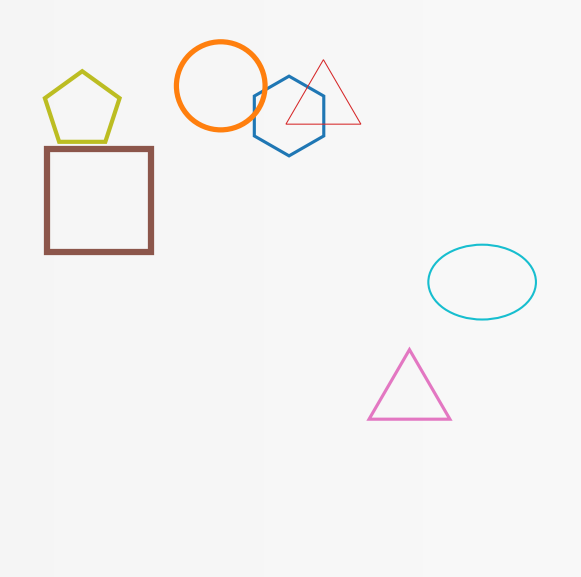[{"shape": "hexagon", "thickness": 1.5, "radius": 0.34, "center": [0.497, 0.798]}, {"shape": "circle", "thickness": 2.5, "radius": 0.38, "center": [0.38, 0.851]}, {"shape": "triangle", "thickness": 0.5, "radius": 0.37, "center": [0.556, 0.821]}, {"shape": "square", "thickness": 3, "radius": 0.45, "center": [0.171, 0.652]}, {"shape": "triangle", "thickness": 1.5, "radius": 0.4, "center": [0.704, 0.313]}, {"shape": "pentagon", "thickness": 2, "radius": 0.34, "center": [0.141, 0.808]}, {"shape": "oval", "thickness": 1, "radius": 0.46, "center": [0.829, 0.511]}]